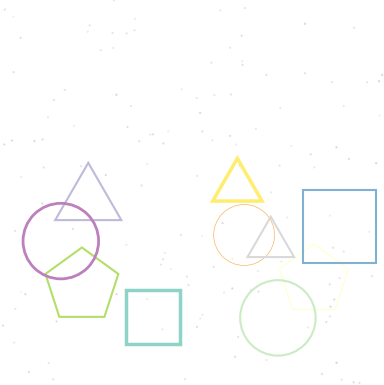[{"shape": "square", "thickness": 2.5, "radius": 0.35, "center": [0.398, 0.176]}, {"shape": "pentagon", "thickness": 0.5, "radius": 0.47, "center": [0.815, 0.272]}, {"shape": "triangle", "thickness": 1.5, "radius": 0.5, "center": [0.229, 0.478]}, {"shape": "square", "thickness": 1.5, "radius": 0.47, "center": [0.882, 0.412]}, {"shape": "circle", "thickness": 0.5, "radius": 0.4, "center": [0.634, 0.39]}, {"shape": "pentagon", "thickness": 1.5, "radius": 0.5, "center": [0.213, 0.258]}, {"shape": "triangle", "thickness": 1.5, "radius": 0.35, "center": [0.703, 0.367]}, {"shape": "circle", "thickness": 2, "radius": 0.49, "center": [0.158, 0.374]}, {"shape": "circle", "thickness": 1.5, "radius": 0.49, "center": [0.722, 0.174]}, {"shape": "triangle", "thickness": 2.5, "radius": 0.37, "center": [0.616, 0.515]}]